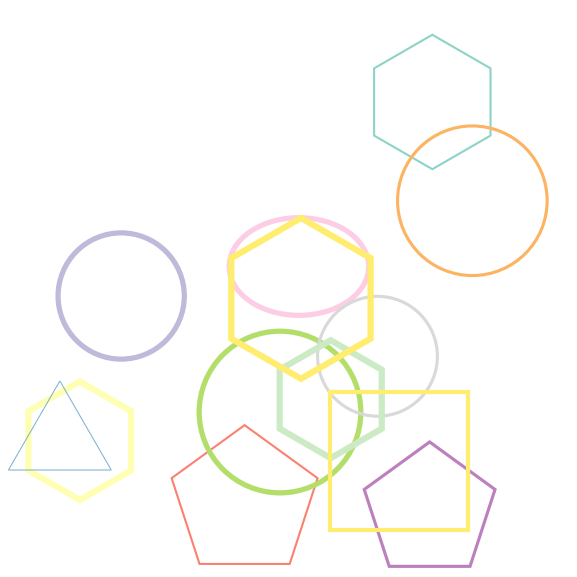[{"shape": "hexagon", "thickness": 1, "radius": 0.58, "center": [0.749, 0.823]}, {"shape": "hexagon", "thickness": 3, "radius": 0.51, "center": [0.138, 0.236]}, {"shape": "circle", "thickness": 2.5, "radius": 0.55, "center": [0.21, 0.487]}, {"shape": "pentagon", "thickness": 1, "radius": 0.66, "center": [0.424, 0.13]}, {"shape": "triangle", "thickness": 0.5, "radius": 0.51, "center": [0.104, 0.237]}, {"shape": "circle", "thickness": 1.5, "radius": 0.65, "center": [0.818, 0.652]}, {"shape": "circle", "thickness": 2.5, "radius": 0.7, "center": [0.485, 0.286]}, {"shape": "oval", "thickness": 2.5, "radius": 0.6, "center": [0.518, 0.538]}, {"shape": "circle", "thickness": 1.5, "radius": 0.52, "center": [0.654, 0.382]}, {"shape": "pentagon", "thickness": 1.5, "radius": 0.6, "center": [0.744, 0.115]}, {"shape": "hexagon", "thickness": 3, "radius": 0.51, "center": [0.573, 0.308]}, {"shape": "hexagon", "thickness": 3, "radius": 0.7, "center": [0.521, 0.482]}, {"shape": "square", "thickness": 2, "radius": 0.6, "center": [0.69, 0.2]}]